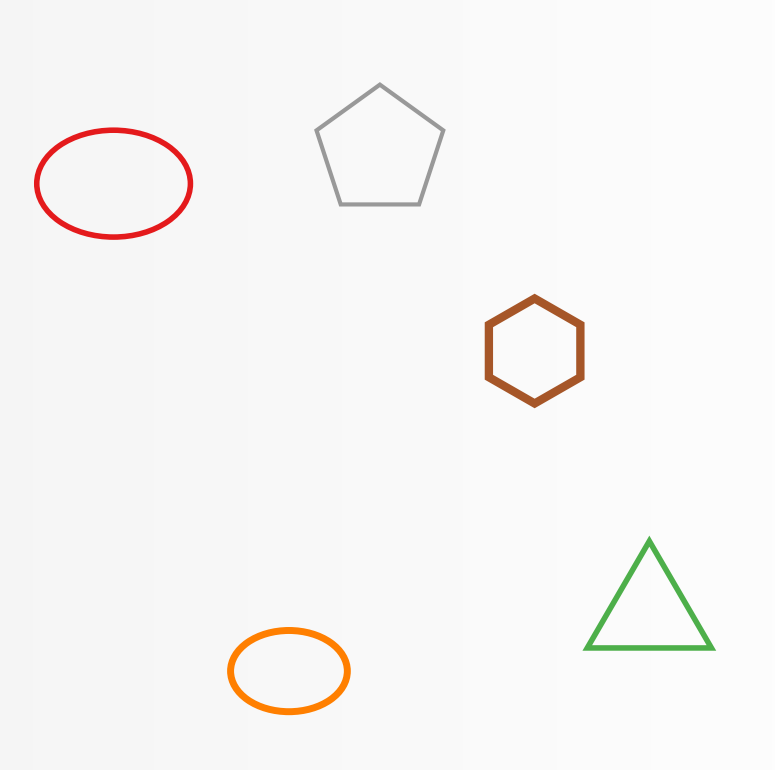[{"shape": "oval", "thickness": 2, "radius": 0.5, "center": [0.147, 0.762]}, {"shape": "triangle", "thickness": 2, "radius": 0.46, "center": [0.838, 0.205]}, {"shape": "oval", "thickness": 2.5, "radius": 0.38, "center": [0.373, 0.128]}, {"shape": "hexagon", "thickness": 3, "radius": 0.34, "center": [0.69, 0.544]}, {"shape": "pentagon", "thickness": 1.5, "radius": 0.43, "center": [0.49, 0.804]}]